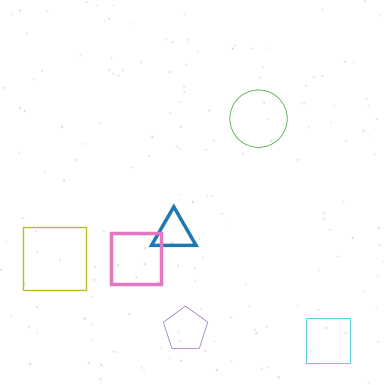[{"shape": "triangle", "thickness": 2.5, "radius": 0.33, "center": [0.451, 0.396]}, {"shape": "circle", "thickness": 0.5, "radius": 0.37, "center": [0.672, 0.692]}, {"shape": "pentagon", "thickness": 0.5, "radius": 0.3, "center": [0.482, 0.144]}, {"shape": "square", "thickness": 2.5, "radius": 0.33, "center": [0.354, 0.329]}, {"shape": "square", "thickness": 1, "radius": 0.41, "center": [0.141, 0.329]}, {"shape": "square", "thickness": 0.5, "radius": 0.29, "center": [0.852, 0.115]}]